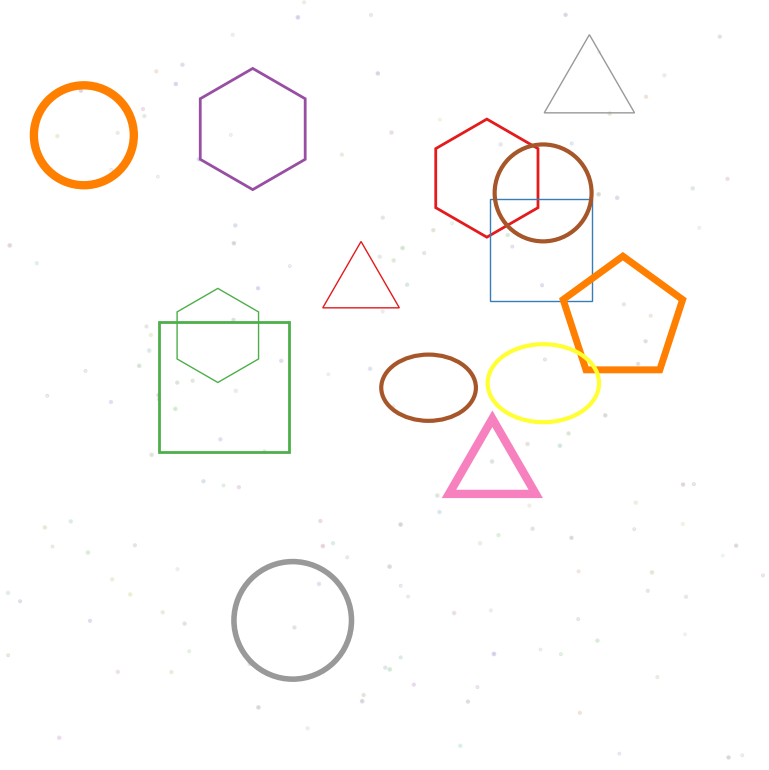[{"shape": "triangle", "thickness": 0.5, "radius": 0.29, "center": [0.469, 0.629]}, {"shape": "hexagon", "thickness": 1, "radius": 0.38, "center": [0.632, 0.769]}, {"shape": "square", "thickness": 0.5, "radius": 0.33, "center": [0.702, 0.676]}, {"shape": "hexagon", "thickness": 0.5, "radius": 0.31, "center": [0.283, 0.564]}, {"shape": "square", "thickness": 1, "radius": 0.42, "center": [0.291, 0.498]}, {"shape": "hexagon", "thickness": 1, "radius": 0.39, "center": [0.328, 0.832]}, {"shape": "circle", "thickness": 3, "radius": 0.32, "center": [0.109, 0.824]}, {"shape": "pentagon", "thickness": 2.5, "radius": 0.41, "center": [0.809, 0.586]}, {"shape": "oval", "thickness": 1.5, "radius": 0.36, "center": [0.706, 0.502]}, {"shape": "circle", "thickness": 1.5, "radius": 0.31, "center": [0.705, 0.749]}, {"shape": "oval", "thickness": 1.5, "radius": 0.31, "center": [0.557, 0.496]}, {"shape": "triangle", "thickness": 3, "radius": 0.33, "center": [0.639, 0.391]}, {"shape": "circle", "thickness": 2, "radius": 0.38, "center": [0.38, 0.194]}, {"shape": "triangle", "thickness": 0.5, "radius": 0.34, "center": [0.765, 0.887]}]